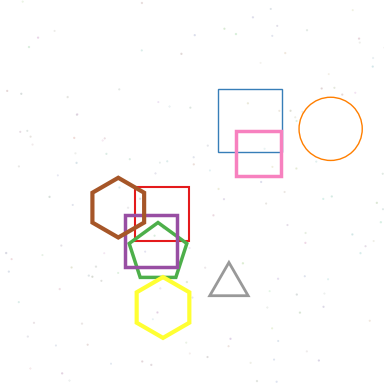[{"shape": "square", "thickness": 1.5, "radius": 0.35, "center": [0.421, 0.444]}, {"shape": "square", "thickness": 1, "radius": 0.41, "center": [0.649, 0.687]}, {"shape": "pentagon", "thickness": 2.5, "radius": 0.39, "center": [0.41, 0.343]}, {"shape": "square", "thickness": 2.5, "radius": 0.34, "center": [0.391, 0.375]}, {"shape": "circle", "thickness": 1, "radius": 0.41, "center": [0.859, 0.665]}, {"shape": "hexagon", "thickness": 3, "radius": 0.39, "center": [0.423, 0.201]}, {"shape": "hexagon", "thickness": 3, "radius": 0.39, "center": [0.307, 0.461]}, {"shape": "square", "thickness": 2.5, "radius": 0.29, "center": [0.67, 0.602]}, {"shape": "triangle", "thickness": 2, "radius": 0.29, "center": [0.595, 0.261]}]